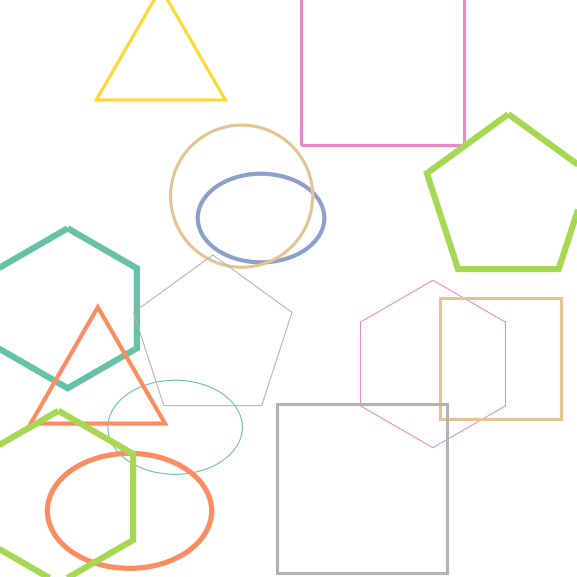[{"shape": "oval", "thickness": 0.5, "radius": 0.58, "center": [0.303, 0.259]}, {"shape": "hexagon", "thickness": 3, "radius": 0.69, "center": [0.117, 0.465]}, {"shape": "triangle", "thickness": 2, "radius": 0.67, "center": [0.169, 0.333]}, {"shape": "oval", "thickness": 2.5, "radius": 0.71, "center": [0.224, 0.115]}, {"shape": "oval", "thickness": 2, "radius": 0.55, "center": [0.452, 0.622]}, {"shape": "hexagon", "thickness": 0.5, "radius": 0.72, "center": [0.75, 0.369]}, {"shape": "square", "thickness": 1.5, "radius": 0.7, "center": [0.662, 0.888]}, {"shape": "pentagon", "thickness": 3, "radius": 0.74, "center": [0.88, 0.653]}, {"shape": "hexagon", "thickness": 3, "radius": 0.75, "center": [0.101, 0.139]}, {"shape": "triangle", "thickness": 1.5, "radius": 0.65, "center": [0.278, 0.891]}, {"shape": "square", "thickness": 1.5, "radius": 0.52, "center": [0.867, 0.379]}, {"shape": "circle", "thickness": 1.5, "radius": 0.62, "center": [0.418, 0.659]}, {"shape": "pentagon", "thickness": 0.5, "radius": 0.72, "center": [0.368, 0.413]}, {"shape": "square", "thickness": 1.5, "radius": 0.74, "center": [0.627, 0.153]}]